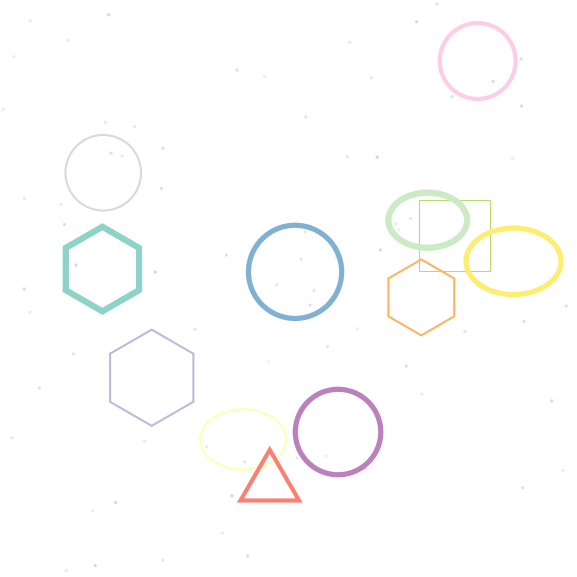[{"shape": "hexagon", "thickness": 3, "radius": 0.37, "center": [0.177, 0.533]}, {"shape": "oval", "thickness": 1, "radius": 0.37, "center": [0.421, 0.238]}, {"shape": "hexagon", "thickness": 1, "radius": 0.42, "center": [0.263, 0.345]}, {"shape": "triangle", "thickness": 2, "radius": 0.29, "center": [0.467, 0.162]}, {"shape": "circle", "thickness": 2.5, "radius": 0.4, "center": [0.511, 0.528]}, {"shape": "hexagon", "thickness": 1, "radius": 0.33, "center": [0.73, 0.484]}, {"shape": "square", "thickness": 0.5, "radius": 0.3, "center": [0.787, 0.591]}, {"shape": "circle", "thickness": 2, "radius": 0.33, "center": [0.827, 0.894]}, {"shape": "circle", "thickness": 1, "radius": 0.33, "center": [0.179, 0.7]}, {"shape": "circle", "thickness": 2.5, "radius": 0.37, "center": [0.585, 0.251]}, {"shape": "oval", "thickness": 3, "radius": 0.34, "center": [0.741, 0.618]}, {"shape": "oval", "thickness": 2.5, "radius": 0.41, "center": [0.889, 0.547]}]